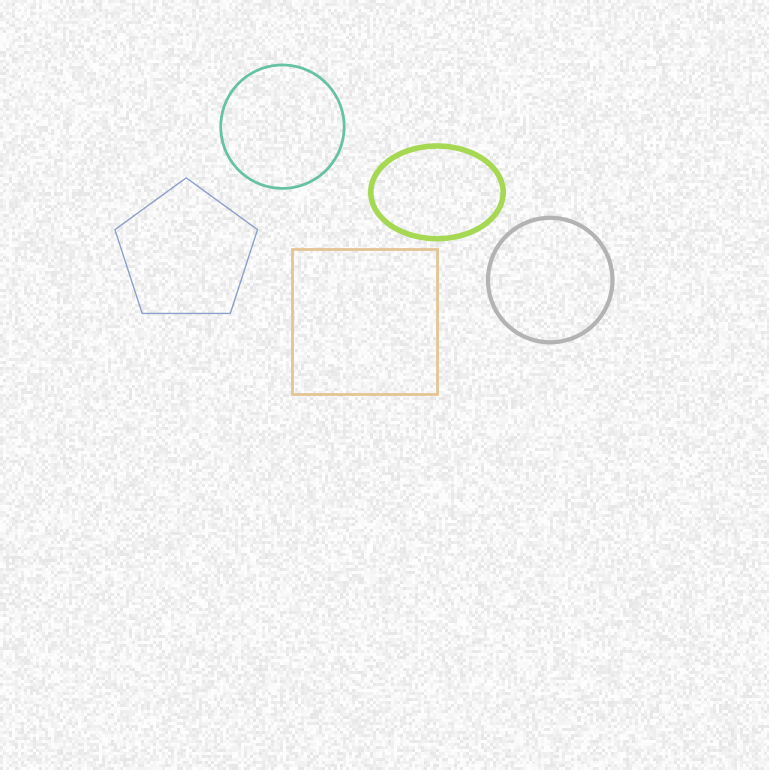[{"shape": "circle", "thickness": 1, "radius": 0.4, "center": [0.367, 0.835]}, {"shape": "pentagon", "thickness": 0.5, "radius": 0.49, "center": [0.242, 0.672]}, {"shape": "oval", "thickness": 2, "radius": 0.43, "center": [0.568, 0.75]}, {"shape": "square", "thickness": 1, "radius": 0.47, "center": [0.473, 0.583]}, {"shape": "circle", "thickness": 1.5, "radius": 0.4, "center": [0.715, 0.636]}]